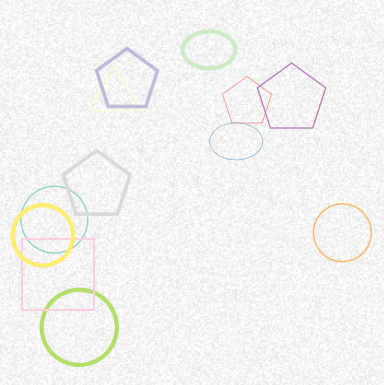[{"shape": "circle", "thickness": 1, "radius": 0.43, "center": [0.141, 0.429]}, {"shape": "triangle", "thickness": 0.5, "radius": 0.39, "center": [0.297, 0.751]}, {"shape": "pentagon", "thickness": 2.5, "radius": 0.42, "center": [0.33, 0.791]}, {"shape": "pentagon", "thickness": 0.5, "radius": 0.33, "center": [0.642, 0.735]}, {"shape": "oval", "thickness": 0.5, "radius": 0.34, "center": [0.613, 0.633]}, {"shape": "circle", "thickness": 1, "radius": 0.38, "center": [0.889, 0.395]}, {"shape": "circle", "thickness": 3, "radius": 0.49, "center": [0.206, 0.15]}, {"shape": "square", "thickness": 1.5, "radius": 0.46, "center": [0.151, 0.287]}, {"shape": "pentagon", "thickness": 2.5, "radius": 0.46, "center": [0.251, 0.518]}, {"shape": "pentagon", "thickness": 1, "radius": 0.47, "center": [0.757, 0.743]}, {"shape": "oval", "thickness": 3, "radius": 0.34, "center": [0.543, 0.87]}, {"shape": "circle", "thickness": 3, "radius": 0.39, "center": [0.111, 0.389]}]